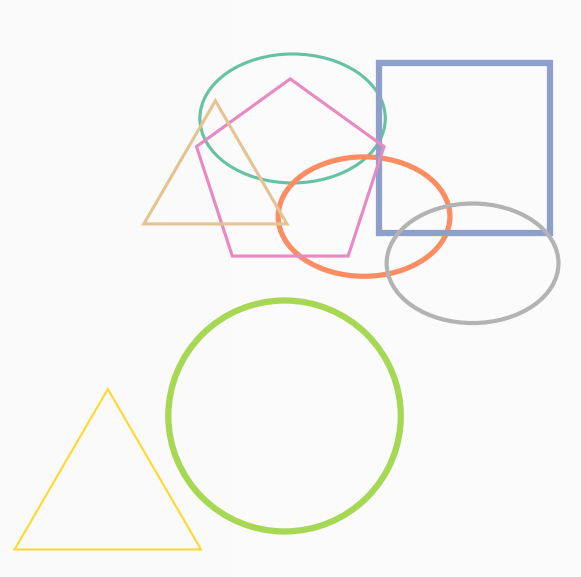[{"shape": "oval", "thickness": 1.5, "radius": 0.8, "center": [0.503, 0.794]}, {"shape": "oval", "thickness": 2.5, "radius": 0.74, "center": [0.626, 0.624]}, {"shape": "square", "thickness": 3, "radius": 0.74, "center": [0.799, 0.743]}, {"shape": "pentagon", "thickness": 1.5, "radius": 0.85, "center": [0.499, 0.693]}, {"shape": "circle", "thickness": 3, "radius": 1.0, "center": [0.49, 0.279]}, {"shape": "triangle", "thickness": 1, "radius": 0.93, "center": [0.185, 0.14]}, {"shape": "triangle", "thickness": 1.5, "radius": 0.71, "center": [0.371, 0.682]}, {"shape": "oval", "thickness": 2, "radius": 0.74, "center": [0.813, 0.543]}]